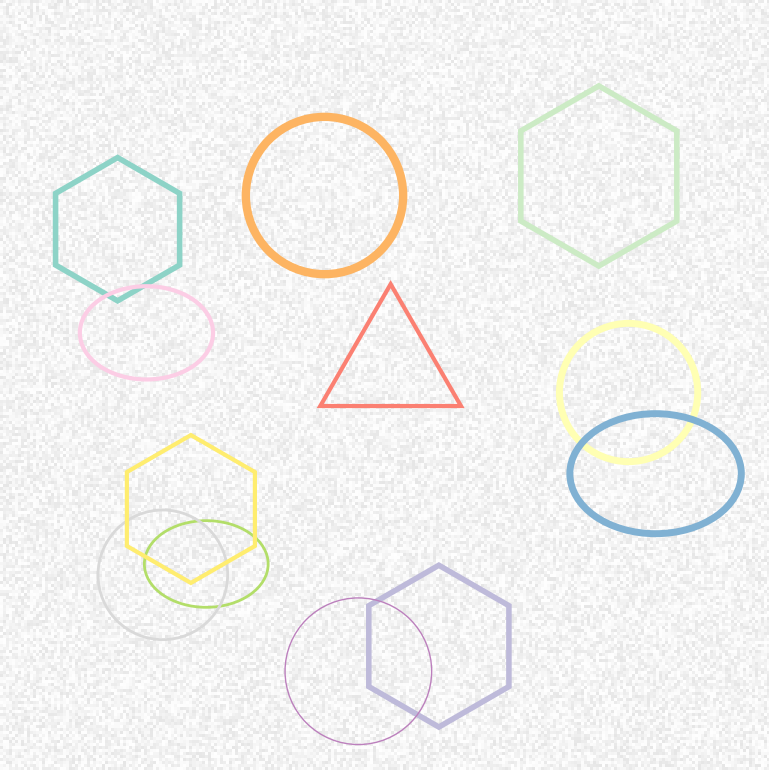[{"shape": "hexagon", "thickness": 2, "radius": 0.47, "center": [0.153, 0.702]}, {"shape": "circle", "thickness": 2.5, "radius": 0.45, "center": [0.816, 0.49]}, {"shape": "hexagon", "thickness": 2, "radius": 0.53, "center": [0.57, 0.161]}, {"shape": "triangle", "thickness": 1.5, "radius": 0.53, "center": [0.507, 0.525]}, {"shape": "oval", "thickness": 2.5, "radius": 0.56, "center": [0.851, 0.385]}, {"shape": "circle", "thickness": 3, "radius": 0.51, "center": [0.421, 0.746]}, {"shape": "oval", "thickness": 1, "radius": 0.4, "center": [0.268, 0.268]}, {"shape": "oval", "thickness": 1.5, "radius": 0.43, "center": [0.19, 0.568]}, {"shape": "circle", "thickness": 1, "radius": 0.42, "center": [0.211, 0.253]}, {"shape": "circle", "thickness": 0.5, "radius": 0.48, "center": [0.465, 0.128]}, {"shape": "hexagon", "thickness": 2, "radius": 0.58, "center": [0.778, 0.771]}, {"shape": "hexagon", "thickness": 1.5, "radius": 0.48, "center": [0.248, 0.339]}]